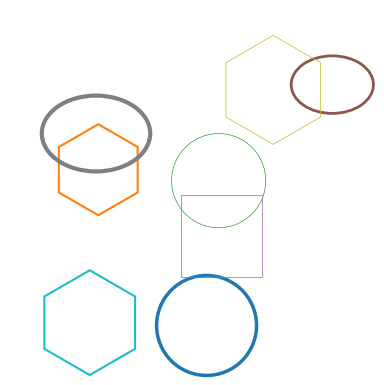[{"shape": "circle", "thickness": 2.5, "radius": 0.65, "center": [0.537, 0.155]}, {"shape": "hexagon", "thickness": 1.5, "radius": 0.59, "center": [0.255, 0.559]}, {"shape": "circle", "thickness": 0.5, "radius": 0.61, "center": [0.568, 0.531]}, {"shape": "square", "thickness": 0.5, "radius": 0.53, "center": [0.575, 0.388]}, {"shape": "oval", "thickness": 2, "radius": 0.53, "center": [0.863, 0.78]}, {"shape": "oval", "thickness": 3, "radius": 0.7, "center": [0.249, 0.653]}, {"shape": "hexagon", "thickness": 0.5, "radius": 0.71, "center": [0.71, 0.767]}, {"shape": "hexagon", "thickness": 1.5, "radius": 0.68, "center": [0.233, 0.162]}]